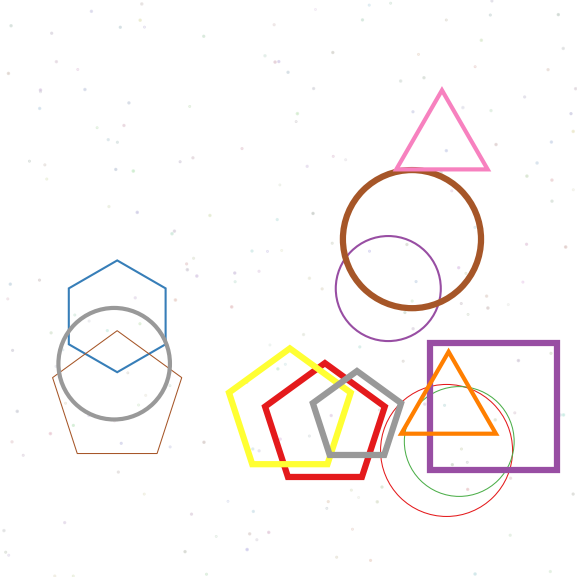[{"shape": "circle", "thickness": 0.5, "radius": 0.57, "center": [0.773, 0.219]}, {"shape": "pentagon", "thickness": 3, "radius": 0.54, "center": [0.563, 0.261]}, {"shape": "hexagon", "thickness": 1, "radius": 0.48, "center": [0.203, 0.451]}, {"shape": "circle", "thickness": 0.5, "radius": 0.48, "center": [0.795, 0.235]}, {"shape": "square", "thickness": 3, "radius": 0.55, "center": [0.854, 0.296]}, {"shape": "circle", "thickness": 1, "radius": 0.45, "center": [0.672, 0.499]}, {"shape": "triangle", "thickness": 2, "radius": 0.47, "center": [0.777, 0.295]}, {"shape": "pentagon", "thickness": 3, "radius": 0.55, "center": [0.502, 0.285]}, {"shape": "pentagon", "thickness": 0.5, "radius": 0.59, "center": [0.203, 0.309]}, {"shape": "circle", "thickness": 3, "radius": 0.6, "center": [0.713, 0.585]}, {"shape": "triangle", "thickness": 2, "radius": 0.46, "center": [0.765, 0.751]}, {"shape": "circle", "thickness": 2, "radius": 0.48, "center": [0.198, 0.369]}, {"shape": "pentagon", "thickness": 3, "radius": 0.4, "center": [0.618, 0.276]}]